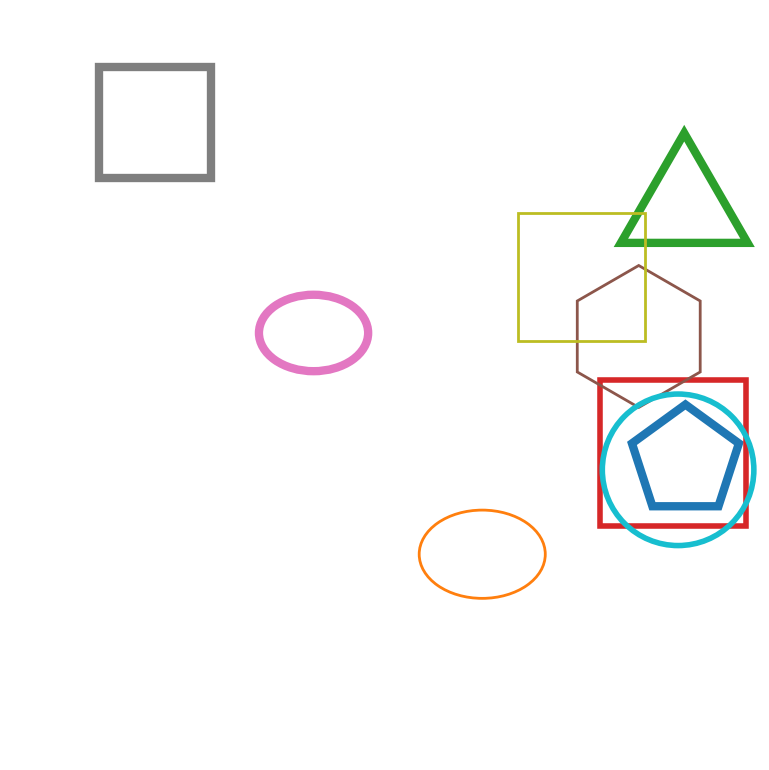[{"shape": "pentagon", "thickness": 3, "radius": 0.37, "center": [0.89, 0.402]}, {"shape": "oval", "thickness": 1, "radius": 0.41, "center": [0.626, 0.28]}, {"shape": "triangle", "thickness": 3, "radius": 0.47, "center": [0.889, 0.732]}, {"shape": "square", "thickness": 2, "radius": 0.47, "center": [0.874, 0.412]}, {"shape": "hexagon", "thickness": 1, "radius": 0.46, "center": [0.83, 0.563]}, {"shape": "oval", "thickness": 3, "radius": 0.35, "center": [0.407, 0.568]}, {"shape": "square", "thickness": 3, "radius": 0.36, "center": [0.201, 0.841]}, {"shape": "square", "thickness": 1, "radius": 0.41, "center": [0.755, 0.64]}, {"shape": "circle", "thickness": 2, "radius": 0.49, "center": [0.881, 0.39]}]